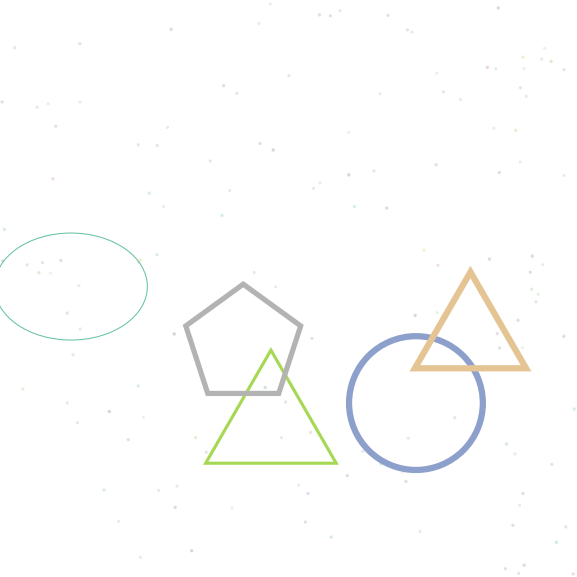[{"shape": "oval", "thickness": 0.5, "radius": 0.66, "center": [0.123, 0.503]}, {"shape": "circle", "thickness": 3, "radius": 0.58, "center": [0.72, 0.301]}, {"shape": "triangle", "thickness": 1.5, "radius": 0.65, "center": [0.469, 0.262]}, {"shape": "triangle", "thickness": 3, "radius": 0.56, "center": [0.815, 0.417]}, {"shape": "pentagon", "thickness": 2.5, "radius": 0.52, "center": [0.421, 0.402]}]